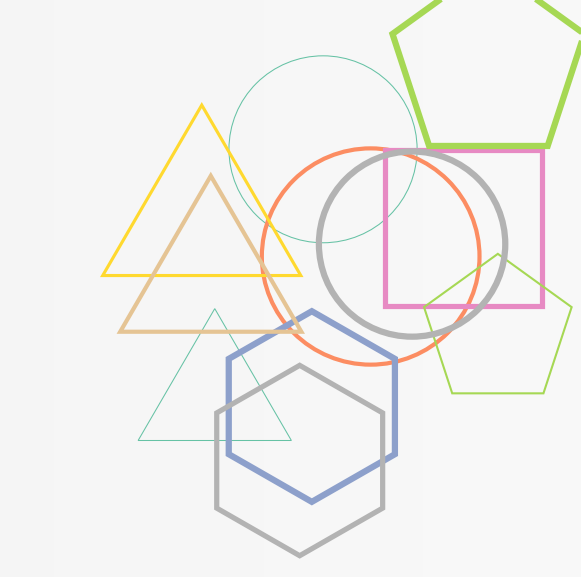[{"shape": "circle", "thickness": 0.5, "radius": 0.81, "center": [0.556, 0.741]}, {"shape": "triangle", "thickness": 0.5, "radius": 0.76, "center": [0.369, 0.312]}, {"shape": "circle", "thickness": 2, "radius": 0.94, "center": [0.638, 0.555]}, {"shape": "hexagon", "thickness": 3, "radius": 0.83, "center": [0.536, 0.295]}, {"shape": "square", "thickness": 2.5, "radius": 0.67, "center": [0.798, 0.604]}, {"shape": "pentagon", "thickness": 1, "radius": 0.67, "center": [0.856, 0.426]}, {"shape": "pentagon", "thickness": 3, "radius": 0.87, "center": [0.84, 0.887]}, {"shape": "triangle", "thickness": 1.5, "radius": 0.98, "center": [0.347, 0.62]}, {"shape": "triangle", "thickness": 2, "radius": 0.9, "center": [0.363, 0.515]}, {"shape": "circle", "thickness": 3, "radius": 0.8, "center": [0.709, 0.576]}, {"shape": "hexagon", "thickness": 2.5, "radius": 0.82, "center": [0.516, 0.202]}]